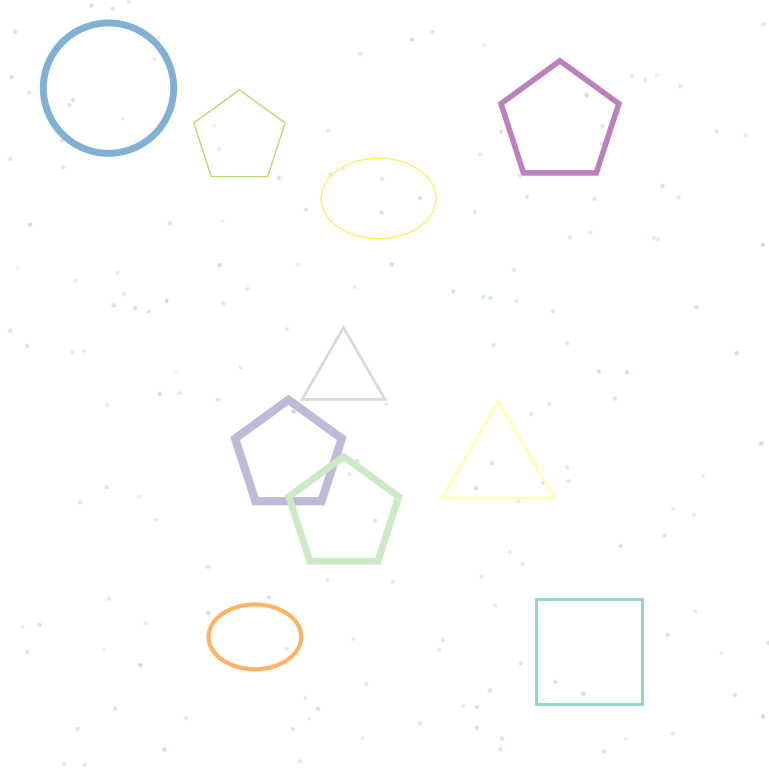[{"shape": "square", "thickness": 1, "radius": 0.34, "center": [0.765, 0.154]}, {"shape": "triangle", "thickness": 1, "radius": 0.42, "center": [0.647, 0.395]}, {"shape": "pentagon", "thickness": 3, "radius": 0.36, "center": [0.375, 0.408]}, {"shape": "circle", "thickness": 2.5, "radius": 0.42, "center": [0.141, 0.886]}, {"shape": "oval", "thickness": 1.5, "radius": 0.3, "center": [0.331, 0.173]}, {"shape": "pentagon", "thickness": 0.5, "radius": 0.31, "center": [0.311, 0.821]}, {"shape": "triangle", "thickness": 1, "radius": 0.31, "center": [0.446, 0.512]}, {"shape": "pentagon", "thickness": 2, "radius": 0.4, "center": [0.727, 0.841]}, {"shape": "pentagon", "thickness": 2.5, "radius": 0.38, "center": [0.447, 0.332]}, {"shape": "oval", "thickness": 0.5, "radius": 0.37, "center": [0.492, 0.742]}]